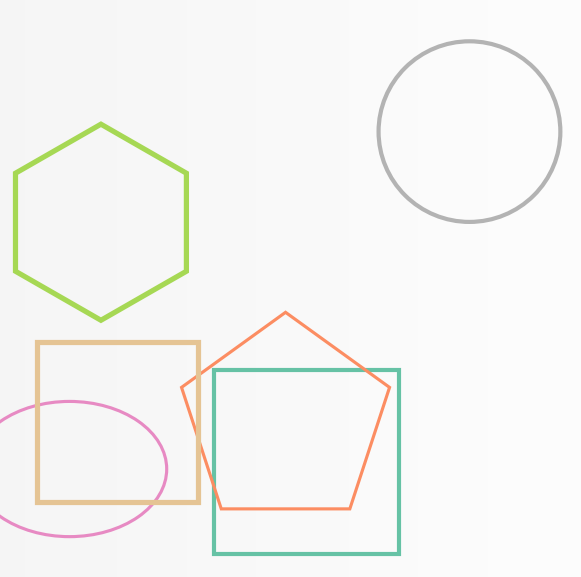[{"shape": "square", "thickness": 2, "radius": 0.8, "center": [0.528, 0.198]}, {"shape": "pentagon", "thickness": 1.5, "radius": 0.94, "center": [0.491, 0.27]}, {"shape": "oval", "thickness": 1.5, "radius": 0.84, "center": [0.12, 0.187]}, {"shape": "hexagon", "thickness": 2.5, "radius": 0.85, "center": [0.174, 0.614]}, {"shape": "square", "thickness": 2.5, "radius": 0.69, "center": [0.203, 0.269]}, {"shape": "circle", "thickness": 2, "radius": 0.78, "center": [0.808, 0.771]}]